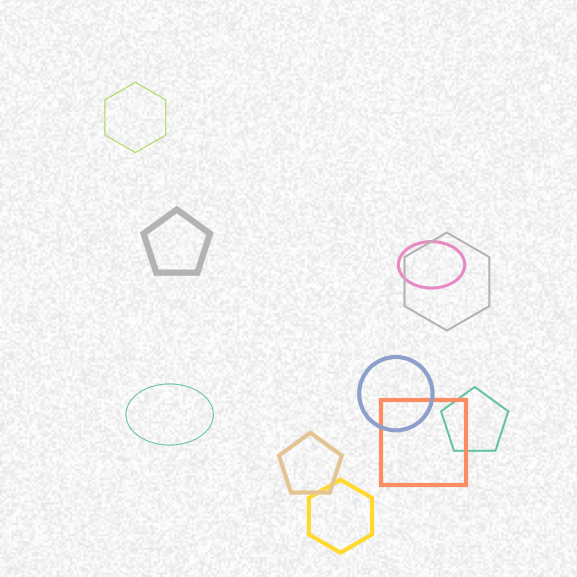[{"shape": "pentagon", "thickness": 1, "radius": 0.31, "center": [0.822, 0.268]}, {"shape": "oval", "thickness": 0.5, "radius": 0.38, "center": [0.294, 0.281]}, {"shape": "square", "thickness": 2, "radius": 0.37, "center": [0.733, 0.233]}, {"shape": "circle", "thickness": 2, "radius": 0.32, "center": [0.685, 0.317]}, {"shape": "oval", "thickness": 1.5, "radius": 0.29, "center": [0.747, 0.541]}, {"shape": "hexagon", "thickness": 0.5, "radius": 0.3, "center": [0.234, 0.796]}, {"shape": "hexagon", "thickness": 2, "radius": 0.32, "center": [0.59, 0.105]}, {"shape": "pentagon", "thickness": 2, "radius": 0.29, "center": [0.537, 0.193]}, {"shape": "hexagon", "thickness": 1, "radius": 0.42, "center": [0.774, 0.512]}, {"shape": "pentagon", "thickness": 3, "radius": 0.3, "center": [0.306, 0.576]}]